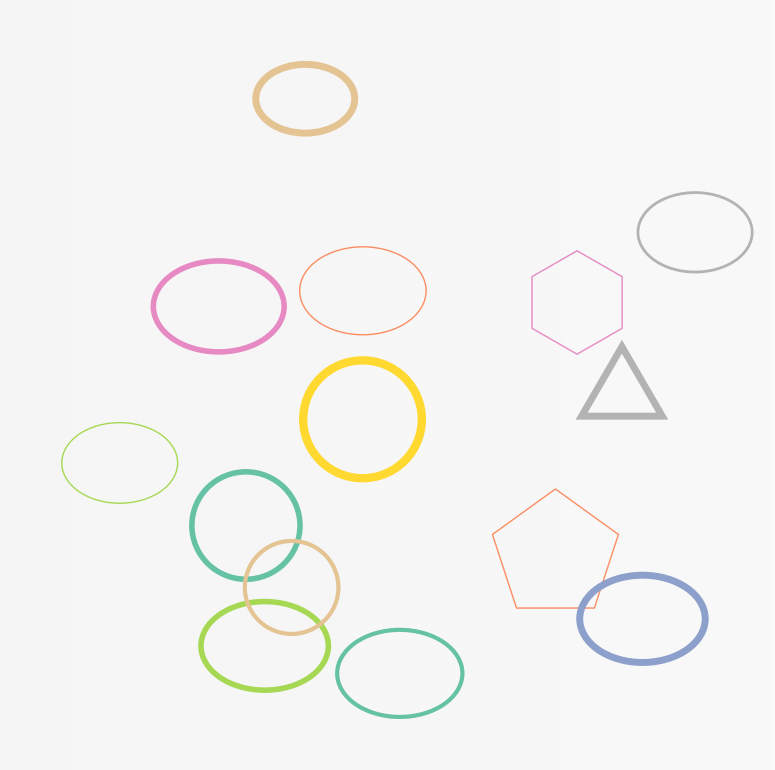[{"shape": "circle", "thickness": 2, "radius": 0.35, "center": [0.317, 0.317]}, {"shape": "oval", "thickness": 1.5, "radius": 0.4, "center": [0.516, 0.125]}, {"shape": "oval", "thickness": 0.5, "radius": 0.41, "center": [0.468, 0.622]}, {"shape": "pentagon", "thickness": 0.5, "radius": 0.43, "center": [0.717, 0.279]}, {"shape": "oval", "thickness": 2.5, "radius": 0.4, "center": [0.829, 0.196]}, {"shape": "hexagon", "thickness": 0.5, "radius": 0.34, "center": [0.745, 0.607]}, {"shape": "oval", "thickness": 2, "radius": 0.42, "center": [0.282, 0.602]}, {"shape": "oval", "thickness": 2, "radius": 0.41, "center": [0.342, 0.161]}, {"shape": "oval", "thickness": 0.5, "radius": 0.37, "center": [0.154, 0.399]}, {"shape": "circle", "thickness": 3, "radius": 0.38, "center": [0.468, 0.455]}, {"shape": "circle", "thickness": 1.5, "radius": 0.3, "center": [0.376, 0.237]}, {"shape": "oval", "thickness": 2.5, "radius": 0.32, "center": [0.394, 0.872]}, {"shape": "oval", "thickness": 1, "radius": 0.37, "center": [0.897, 0.698]}, {"shape": "triangle", "thickness": 2.5, "radius": 0.3, "center": [0.802, 0.49]}]